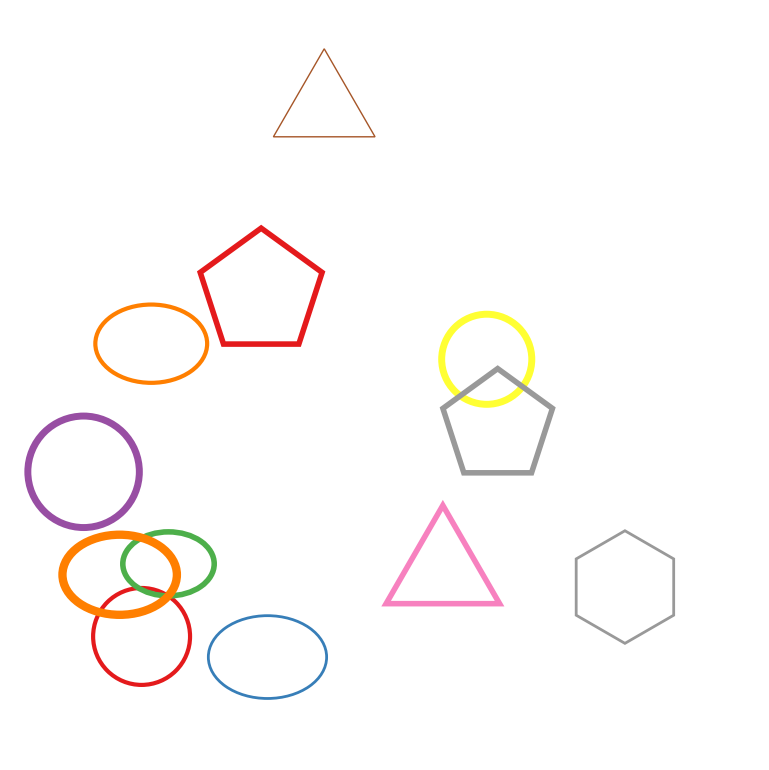[{"shape": "circle", "thickness": 1.5, "radius": 0.31, "center": [0.184, 0.173]}, {"shape": "pentagon", "thickness": 2, "radius": 0.42, "center": [0.339, 0.62]}, {"shape": "oval", "thickness": 1, "radius": 0.38, "center": [0.347, 0.147]}, {"shape": "oval", "thickness": 2, "radius": 0.3, "center": [0.219, 0.268]}, {"shape": "circle", "thickness": 2.5, "radius": 0.36, "center": [0.109, 0.387]}, {"shape": "oval", "thickness": 1.5, "radius": 0.36, "center": [0.196, 0.554]}, {"shape": "oval", "thickness": 3, "radius": 0.37, "center": [0.155, 0.254]}, {"shape": "circle", "thickness": 2.5, "radius": 0.29, "center": [0.632, 0.533]}, {"shape": "triangle", "thickness": 0.5, "radius": 0.38, "center": [0.421, 0.86]}, {"shape": "triangle", "thickness": 2, "radius": 0.43, "center": [0.575, 0.259]}, {"shape": "pentagon", "thickness": 2, "radius": 0.37, "center": [0.646, 0.446]}, {"shape": "hexagon", "thickness": 1, "radius": 0.37, "center": [0.812, 0.238]}]